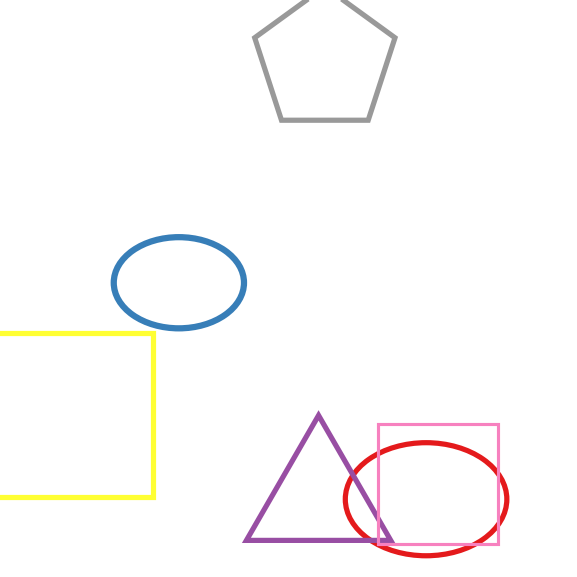[{"shape": "oval", "thickness": 2.5, "radius": 0.7, "center": [0.738, 0.135]}, {"shape": "oval", "thickness": 3, "radius": 0.56, "center": [0.31, 0.51]}, {"shape": "triangle", "thickness": 2.5, "radius": 0.72, "center": [0.552, 0.136]}, {"shape": "square", "thickness": 2.5, "radius": 0.71, "center": [0.123, 0.28]}, {"shape": "square", "thickness": 1.5, "radius": 0.52, "center": [0.759, 0.161]}, {"shape": "pentagon", "thickness": 2.5, "radius": 0.64, "center": [0.563, 0.894]}]